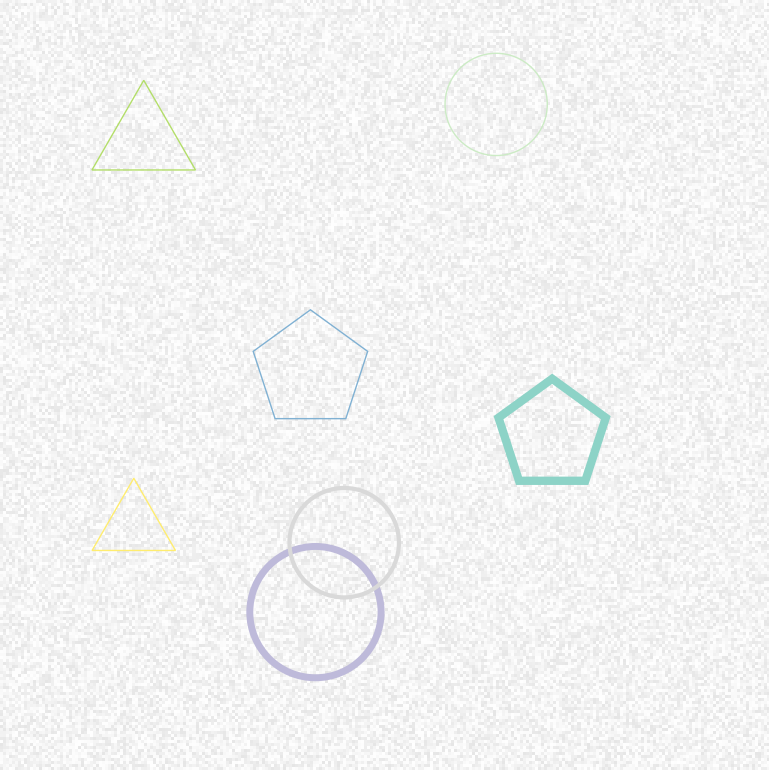[{"shape": "pentagon", "thickness": 3, "radius": 0.37, "center": [0.717, 0.435]}, {"shape": "circle", "thickness": 2.5, "radius": 0.43, "center": [0.41, 0.205]}, {"shape": "pentagon", "thickness": 0.5, "radius": 0.39, "center": [0.403, 0.52]}, {"shape": "triangle", "thickness": 0.5, "radius": 0.39, "center": [0.187, 0.818]}, {"shape": "circle", "thickness": 1.5, "radius": 0.36, "center": [0.447, 0.295]}, {"shape": "circle", "thickness": 0.5, "radius": 0.33, "center": [0.644, 0.864]}, {"shape": "triangle", "thickness": 0.5, "radius": 0.31, "center": [0.174, 0.316]}]